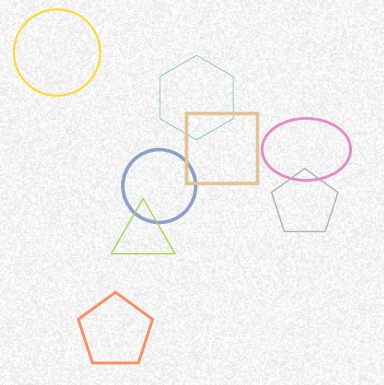[{"shape": "hexagon", "thickness": 0.5, "radius": 0.55, "center": [0.511, 0.747]}, {"shape": "pentagon", "thickness": 2, "radius": 0.51, "center": [0.3, 0.139]}, {"shape": "circle", "thickness": 2.5, "radius": 0.47, "center": [0.414, 0.517]}, {"shape": "oval", "thickness": 2, "radius": 0.57, "center": [0.796, 0.612]}, {"shape": "triangle", "thickness": 1, "radius": 0.48, "center": [0.372, 0.389]}, {"shape": "circle", "thickness": 1.5, "radius": 0.56, "center": [0.148, 0.864]}, {"shape": "square", "thickness": 2.5, "radius": 0.46, "center": [0.575, 0.616]}, {"shape": "pentagon", "thickness": 1, "radius": 0.45, "center": [0.792, 0.472]}]